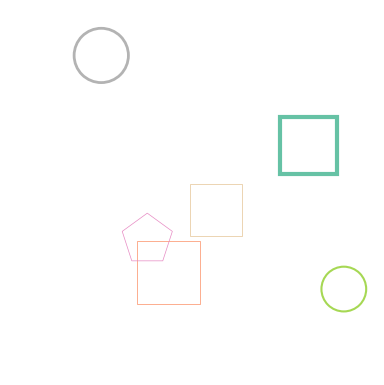[{"shape": "square", "thickness": 3, "radius": 0.37, "center": [0.801, 0.622]}, {"shape": "square", "thickness": 0.5, "radius": 0.41, "center": [0.437, 0.292]}, {"shape": "pentagon", "thickness": 0.5, "radius": 0.34, "center": [0.383, 0.378]}, {"shape": "circle", "thickness": 1.5, "radius": 0.29, "center": [0.893, 0.249]}, {"shape": "square", "thickness": 0.5, "radius": 0.34, "center": [0.561, 0.455]}, {"shape": "circle", "thickness": 2, "radius": 0.35, "center": [0.263, 0.856]}]